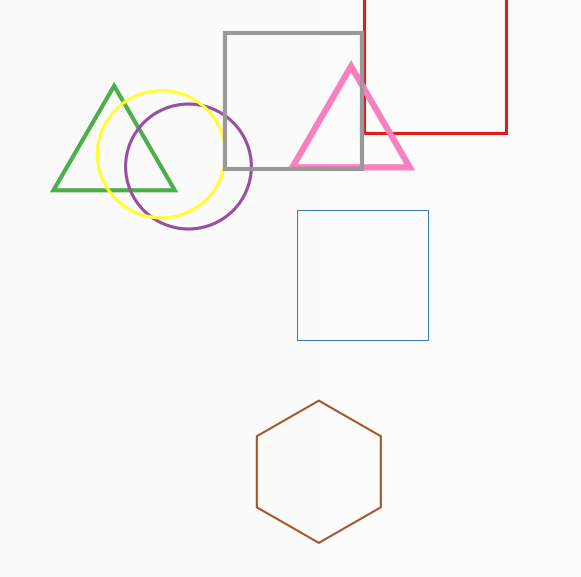[{"shape": "square", "thickness": 1.5, "radius": 0.61, "center": [0.748, 0.891]}, {"shape": "square", "thickness": 0.5, "radius": 0.56, "center": [0.624, 0.523]}, {"shape": "triangle", "thickness": 2, "radius": 0.6, "center": [0.196, 0.73]}, {"shape": "circle", "thickness": 1.5, "radius": 0.54, "center": [0.324, 0.711]}, {"shape": "circle", "thickness": 1.5, "radius": 0.55, "center": [0.278, 0.732]}, {"shape": "hexagon", "thickness": 1, "radius": 0.62, "center": [0.549, 0.182]}, {"shape": "triangle", "thickness": 3, "radius": 0.58, "center": [0.604, 0.768]}, {"shape": "square", "thickness": 2, "radius": 0.59, "center": [0.506, 0.824]}]